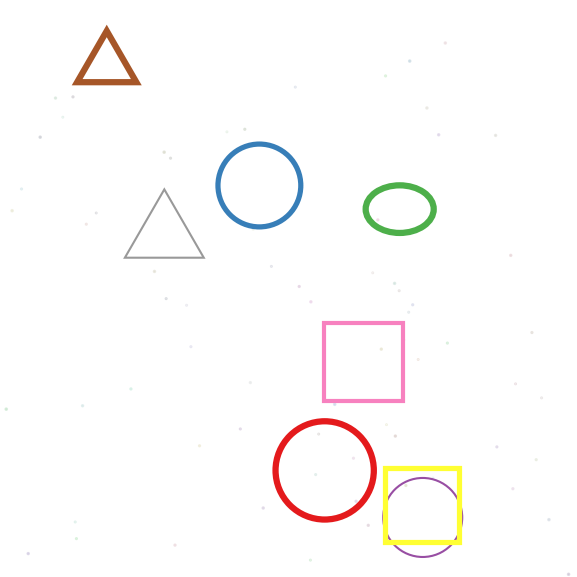[{"shape": "circle", "thickness": 3, "radius": 0.43, "center": [0.562, 0.185]}, {"shape": "circle", "thickness": 2.5, "radius": 0.36, "center": [0.449, 0.678]}, {"shape": "oval", "thickness": 3, "radius": 0.29, "center": [0.692, 0.637]}, {"shape": "circle", "thickness": 1, "radius": 0.34, "center": [0.732, 0.103]}, {"shape": "square", "thickness": 2.5, "radius": 0.32, "center": [0.731, 0.125]}, {"shape": "triangle", "thickness": 3, "radius": 0.3, "center": [0.185, 0.886]}, {"shape": "square", "thickness": 2, "radius": 0.34, "center": [0.629, 0.372]}, {"shape": "triangle", "thickness": 1, "radius": 0.39, "center": [0.285, 0.592]}]